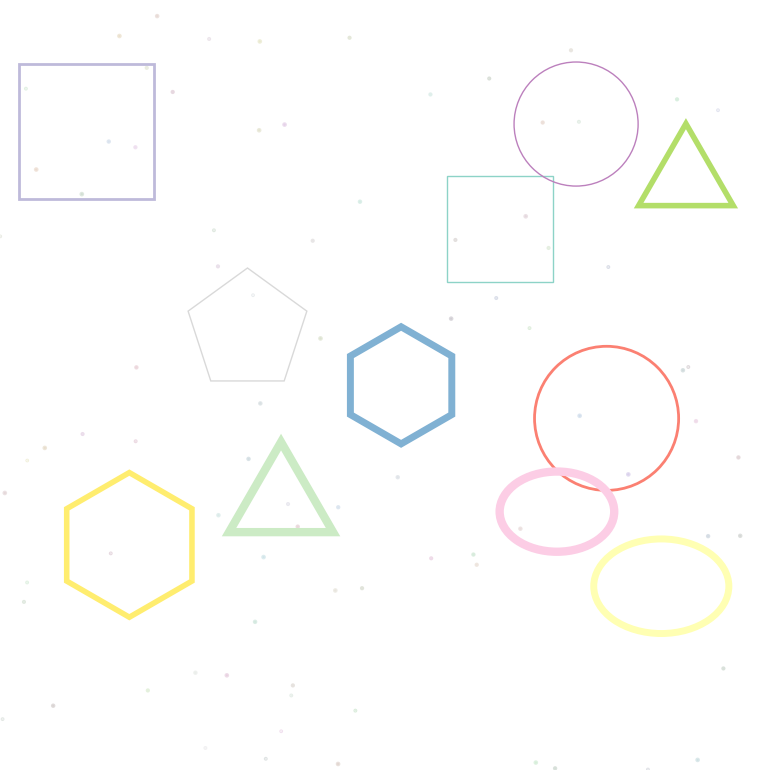[{"shape": "square", "thickness": 0.5, "radius": 0.34, "center": [0.649, 0.703]}, {"shape": "oval", "thickness": 2.5, "radius": 0.44, "center": [0.859, 0.239]}, {"shape": "square", "thickness": 1, "radius": 0.44, "center": [0.112, 0.83]}, {"shape": "circle", "thickness": 1, "radius": 0.47, "center": [0.788, 0.457]}, {"shape": "hexagon", "thickness": 2.5, "radius": 0.38, "center": [0.521, 0.5]}, {"shape": "triangle", "thickness": 2, "radius": 0.35, "center": [0.891, 0.768]}, {"shape": "oval", "thickness": 3, "radius": 0.37, "center": [0.723, 0.336]}, {"shape": "pentagon", "thickness": 0.5, "radius": 0.41, "center": [0.321, 0.571]}, {"shape": "circle", "thickness": 0.5, "radius": 0.4, "center": [0.748, 0.839]}, {"shape": "triangle", "thickness": 3, "radius": 0.39, "center": [0.365, 0.348]}, {"shape": "hexagon", "thickness": 2, "radius": 0.47, "center": [0.168, 0.292]}]